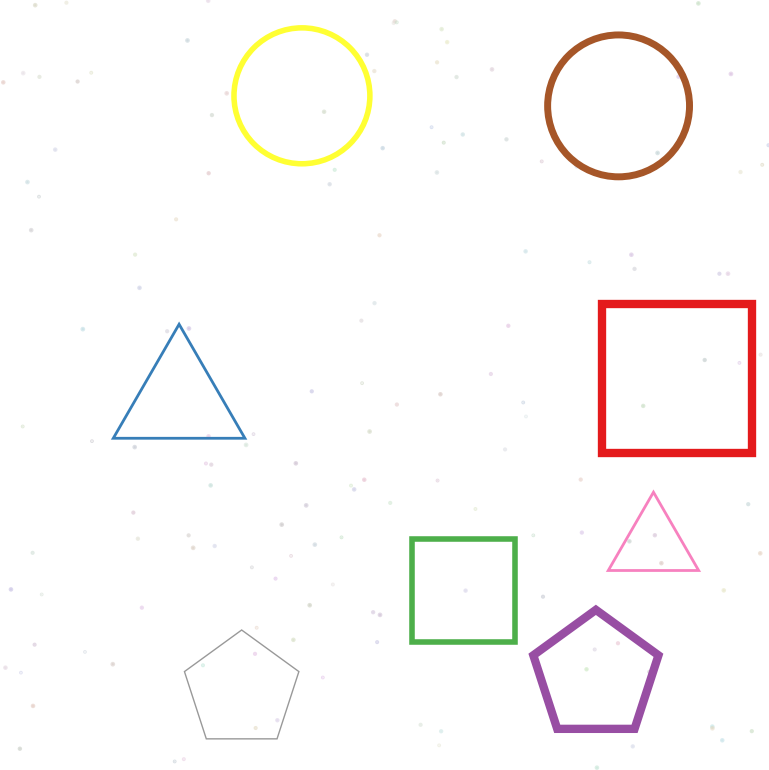[{"shape": "square", "thickness": 3, "radius": 0.49, "center": [0.879, 0.508]}, {"shape": "triangle", "thickness": 1, "radius": 0.49, "center": [0.233, 0.48]}, {"shape": "square", "thickness": 2, "radius": 0.33, "center": [0.602, 0.233]}, {"shape": "pentagon", "thickness": 3, "radius": 0.43, "center": [0.774, 0.123]}, {"shape": "circle", "thickness": 2, "radius": 0.44, "center": [0.392, 0.876]}, {"shape": "circle", "thickness": 2.5, "radius": 0.46, "center": [0.803, 0.862]}, {"shape": "triangle", "thickness": 1, "radius": 0.34, "center": [0.849, 0.293]}, {"shape": "pentagon", "thickness": 0.5, "radius": 0.39, "center": [0.314, 0.104]}]